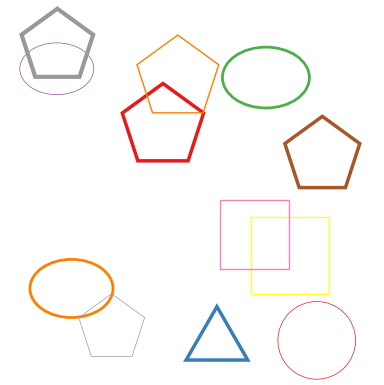[{"shape": "pentagon", "thickness": 2.5, "radius": 0.56, "center": [0.423, 0.672]}, {"shape": "circle", "thickness": 0.5, "radius": 0.5, "center": [0.823, 0.116]}, {"shape": "triangle", "thickness": 2.5, "radius": 0.46, "center": [0.563, 0.111]}, {"shape": "oval", "thickness": 2, "radius": 0.56, "center": [0.691, 0.799]}, {"shape": "oval", "thickness": 0.5, "radius": 0.48, "center": [0.148, 0.821]}, {"shape": "pentagon", "thickness": 1, "radius": 0.56, "center": [0.462, 0.797]}, {"shape": "oval", "thickness": 2, "radius": 0.54, "center": [0.186, 0.251]}, {"shape": "square", "thickness": 1, "radius": 0.5, "center": [0.754, 0.337]}, {"shape": "pentagon", "thickness": 2.5, "radius": 0.51, "center": [0.837, 0.595]}, {"shape": "square", "thickness": 1, "radius": 0.45, "center": [0.661, 0.391]}, {"shape": "pentagon", "thickness": 3, "radius": 0.49, "center": [0.149, 0.88]}, {"shape": "pentagon", "thickness": 0.5, "radius": 0.45, "center": [0.29, 0.147]}]